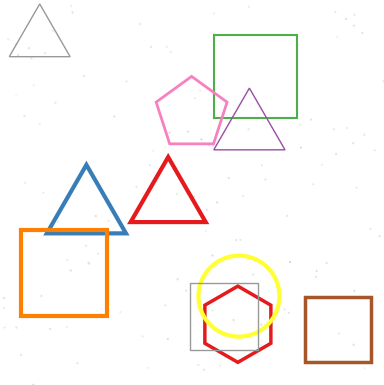[{"shape": "hexagon", "thickness": 2.5, "radius": 0.49, "center": [0.618, 0.158]}, {"shape": "triangle", "thickness": 3, "radius": 0.56, "center": [0.437, 0.479]}, {"shape": "triangle", "thickness": 3, "radius": 0.59, "center": [0.224, 0.453]}, {"shape": "square", "thickness": 1.5, "radius": 0.54, "center": [0.663, 0.802]}, {"shape": "triangle", "thickness": 1, "radius": 0.53, "center": [0.648, 0.664]}, {"shape": "square", "thickness": 3, "radius": 0.56, "center": [0.166, 0.291]}, {"shape": "circle", "thickness": 3, "radius": 0.53, "center": [0.621, 0.231]}, {"shape": "square", "thickness": 2.5, "radius": 0.42, "center": [0.878, 0.145]}, {"shape": "pentagon", "thickness": 2, "radius": 0.48, "center": [0.498, 0.705]}, {"shape": "triangle", "thickness": 1, "radius": 0.46, "center": [0.103, 0.898]}, {"shape": "square", "thickness": 1, "radius": 0.44, "center": [0.581, 0.178]}]